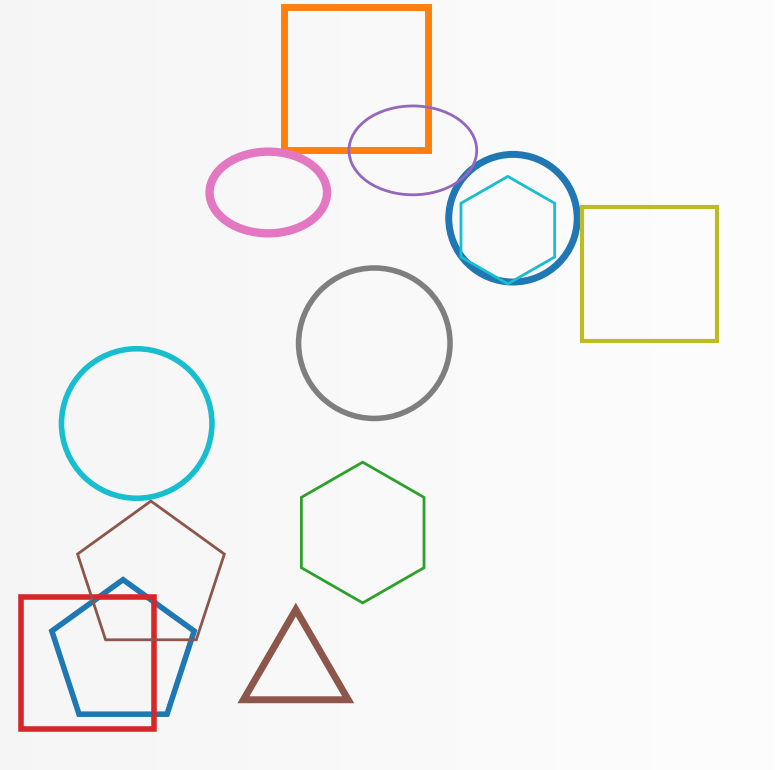[{"shape": "pentagon", "thickness": 2, "radius": 0.48, "center": [0.159, 0.151]}, {"shape": "circle", "thickness": 2.5, "radius": 0.41, "center": [0.662, 0.717]}, {"shape": "square", "thickness": 2.5, "radius": 0.46, "center": [0.459, 0.898]}, {"shape": "hexagon", "thickness": 1, "radius": 0.46, "center": [0.468, 0.308]}, {"shape": "square", "thickness": 2, "radius": 0.43, "center": [0.113, 0.139]}, {"shape": "oval", "thickness": 1, "radius": 0.41, "center": [0.533, 0.805]}, {"shape": "triangle", "thickness": 2.5, "radius": 0.39, "center": [0.382, 0.13]}, {"shape": "pentagon", "thickness": 1, "radius": 0.5, "center": [0.195, 0.25]}, {"shape": "oval", "thickness": 3, "radius": 0.38, "center": [0.346, 0.75]}, {"shape": "circle", "thickness": 2, "radius": 0.49, "center": [0.483, 0.554]}, {"shape": "square", "thickness": 1.5, "radius": 0.43, "center": [0.838, 0.644]}, {"shape": "circle", "thickness": 2, "radius": 0.49, "center": [0.176, 0.45]}, {"shape": "hexagon", "thickness": 1, "radius": 0.35, "center": [0.655, 0.701]}]